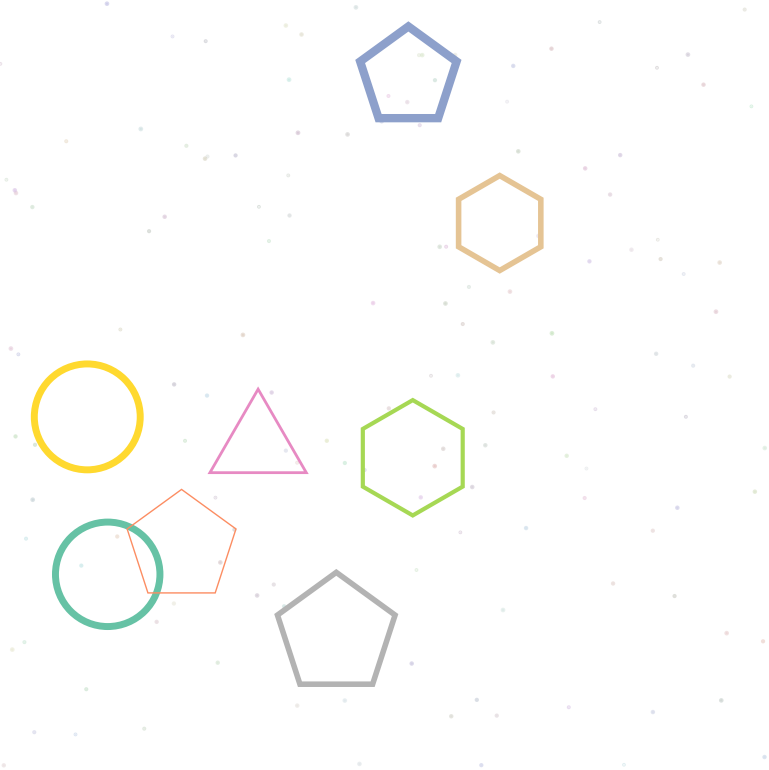[{"shape": "circle", "thickness": 2.5, "radius": 0.34, "center": [0.14, 0.254]}, {"shape": "pentagon", "thickness": 0.5, "radius": 0.37, "center": [0.236, 0.29]}, {"shape": "pentagon", "thickness": 3, "radius": 0.33, "center": [0.53, 0.9]}, {"shape": "triangle", "thickness": 1, "radius": 0.36, "center": [0.335, 0.422]}, {"shape": "hexagon", "thickness": 1.5, "radius": 0.37, "center": [0.536, 0.405]}, {"shape": "circle", "thickness": 2.5, "radius": 0.34, "center": [0.113, 0.459]}, {"shape": "hexagon", "thickness": 2, "radius": 0.31, "center": [0.649, 0.71]}, {"shape": "pentagon", "thickness": 2, "radius": 0.4, "center": [0.437, 0.176]}]